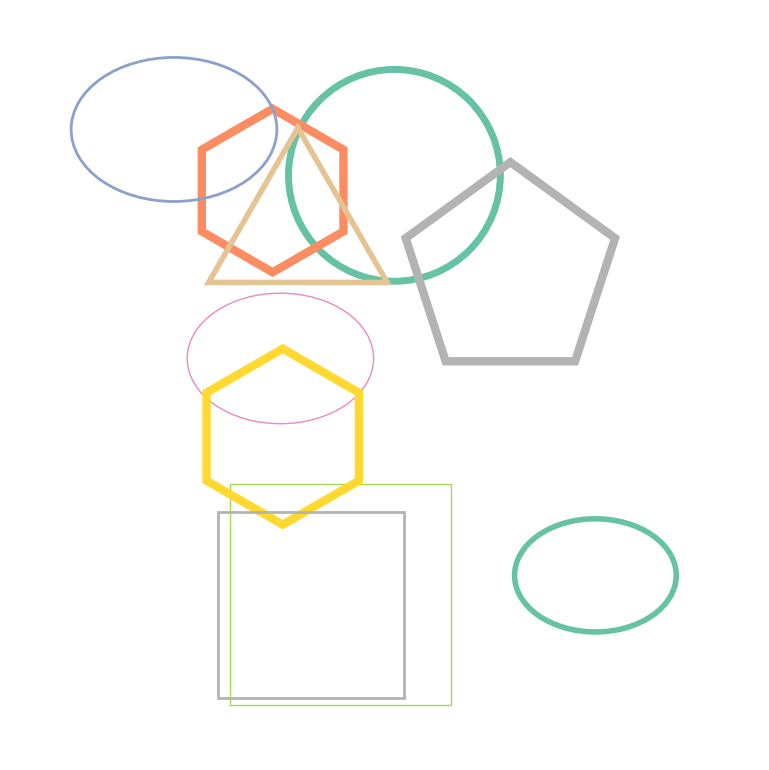[{"shape": "oval", "thickness": 2, "radius": 0.52, "center": [0.773, 0.253]}, {"shape": "circle", "thickness": 2.5, "radius": 0.69, "center": [0.512, 0.772]}, {"shape": "hexagon", "thickness": 3, "radius": 0.53, "center": [0.354, 0.753]}, {"shape": "oval", "thickness": 1, "radius": 0.67, "center": [0.226, 0.832]}, {"shape": "oval", "thickness": 0.5, "radius": 0.61, "center": [0.364, 0.534]}, {"shape": "square", "thickness": 0.5, "radius": 0.72, "center": [0.442, 0.228]}, {"shape": "hexagon", "thickness": 3, "radius": 0.57, "center": [0.367, 0.433]}, {"shape": "triangle", "thickness": 2, "radius": 0.67, "center": [0.387, 0.7]}, {"shape": "square", "thickness": 1, "radius": 0.6, "center": [0.404, 0.214]}, {"shape": "pentagon", "thickness": 3, "radius": 0.71, "center": [0.663, 0.646]}]